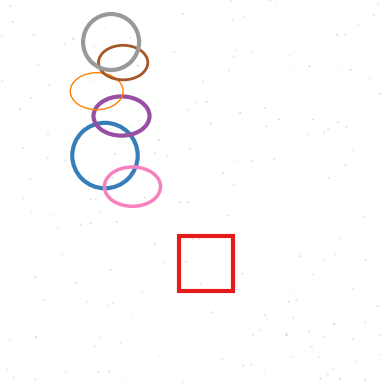[{"shape": "square", "thickness": 3, "radius": 0.35, "center": [0.534, 0.315]}, {"shape": "circle", "thickness": 3, "radius": 0.43, "center": [0.273, 0.596]}, {"shape": "oval", "thickness": 3, "radius": 0.36, "center": [0.316, 0.699]}, {"shape": "oval", "thickness": 1, "radius": 0.34, "center": [0.251, 0.763]}, {"shape": "oval", "thickness": 2, "radius": 0.32, "center": [0.32, 0.837]}, {"shape": "oval", "thickness": 2.5, "radius": 0.36, "center": [0.344, 0.515]}, {"shape": "circle", "thickness": 3, "radius": 0.36, "center": [0.289, 0.891]}]